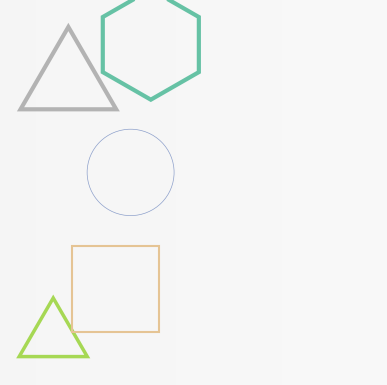[{"shape": "hexagon", "thickness": 3, "radius": 0.72, "center": [0.389, 0.884]}, {"shape": "circle", "thickness": 0.5, "radius": 0.56, "center": [0.337, 0.552]}, {"shape": "triangle", "thickness": 2.5, "radius": 0.51, "center": [0.137, 0.125]}, {"shape": "square", "thickness": 1.5, "radius": 0.56, "center": [0.297, 0.248]}, {"shape": "triangle", "thickness": 3, "radius": 0.71, "center": [0.176, 0.787]}]